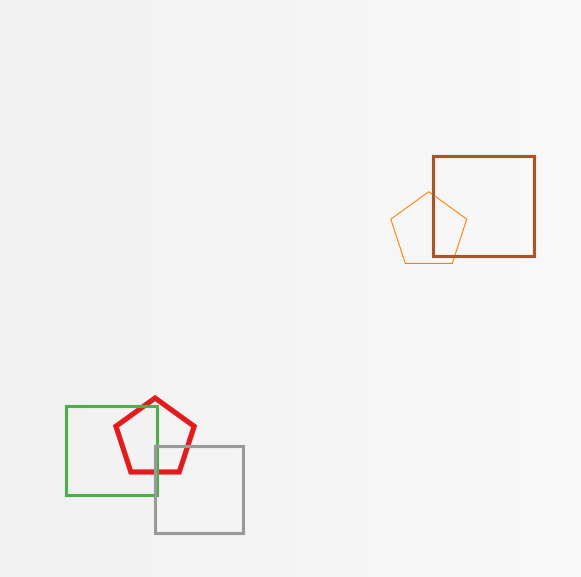[{"shape": "pentagon", "thickness": 2.5, "radius": 0.35, "center": [0.267, 0.239]}, {"shape": "square", "thickness": 1.5, "radius": 0.39, "center": [0.192, 0.219]}, {"shape": "pentagon", "thickness": 0.5, "radius": 0.34, "center": [0.738, 0.598]}, {"shape": "square", "thickness": 1.5, "radius": 0.43, "center": [0.832, 0.642]}, {"shape": "square", "thickness": 1.5, "radius": 0.38, "center": [0.343, 0.152]}]